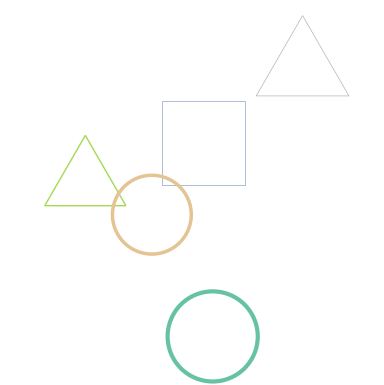[{"shape": "circle", "thickness": 3, "radius": 0.59, "center": [0.552, 0.126]}, {"shape": "square", "thickness": 0.5, "radius": 0.54, "center": [0.528, 0.629]}, {"shape": "triangle", "thickness": 1, "radius": 0.61, "center": [0.222, 0.527]}, {"shape": "circle", "thickness": 2.5, "radius": 0.51, "center": [0.394, 0.442]}, {"shape": "triangle", "thickness": 0.5, "radius": 0.7, "center": [0.786, 0.82]}]